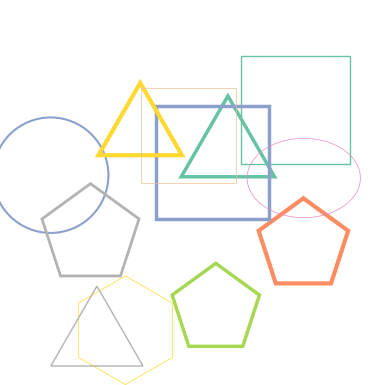[{"shape": "triangle", "thickness": 2.5, "radius": 0.7, "center": [0.592, 0.611]}, {"shape": "square", "thickness": 1, "radius": 0.7, "center": [0.767, 0.714]}, {"shape": "pentagon", "thickness": 3, "radius": 0.61, "center": [0.788, 0.363]}, {"shape": "square", "thickness": 2.5, "radius": 0.74, "center": [0.552, 0.578]}, {"shape": "circle", "thickness": 1.5, "radius": 0.75, "center": [0.132, 0.545]}, {"shape": "oval", "thickness": 0.5, "radius": 0.74, "center": [0.789, 0.538]}, {"shape": "pentagon", "thickness": 2.5, "radius": 0.6, "center": [0.56, 0.197]}, {"shape": "triangle", "thickness": 3, "radius": 0.63, "center": [0.364, 0.659]}, {"shape": "hexagon", "thickness": 0.5, "radius": 0.71, "center": [0.326, 0.142]}, {"shape": "square", "thickness": 0.5, "radius": 0.62, "center": [0.489, 0.648]}, {"shape": "triangle", "thickness": 1, "radius": 0.69, "center": [0.252, 0.119]}, {"shape": "pentagon", "thickness": 2, "radius": 0.66, "center": [0.235, 0.39]}]